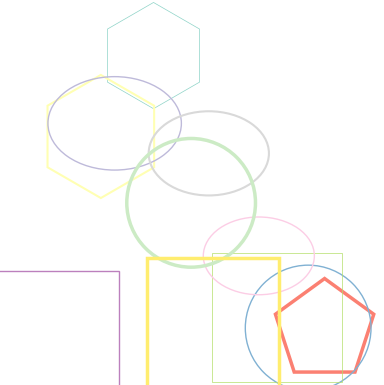[{"shape": "hexagon", "thickness": 0.5, "radius": 0.69, "center": [0.399, 0.856]}, {"shape": "hexagon", "thickness": 1.5, "radius": 0.8, "center": [0.262, 0.645]}, {"shape": "oval", "thickness": 1, "radius": 0.87, "center": [0.298, 0.68]}, {"shape": "pentagon", "thickness": 2.5, "radius": 0.67, "center": [0.843, 0.142]}, {"shape": "circle", "thickness": 1, "radius": 0.82, "center": [0.8, 0.148]}, {"shape": "square", "thickness": 0.5, "radius": 0.84, "center": [0.72, 0.176]}, {"shape": "oval", "thickness": 1, "radius": 0.72, "center": [0.672, 0.335]}, {"shape": "oval", "thickness": 1.5, "radius": 0.78, "center": [0.542, 0.602]}, {"shape": "square", "thickness": 1, "radius": 0.92, "center": [0.126, 0.111]}, {"shape": "circle", "thickness": 2.5, "radius": 0.84, "center": [0.496, 0.473]}, {"shape": "square", "thickness": 2.5, "radius": 0.86, "center": [0.553, 0.157]}]